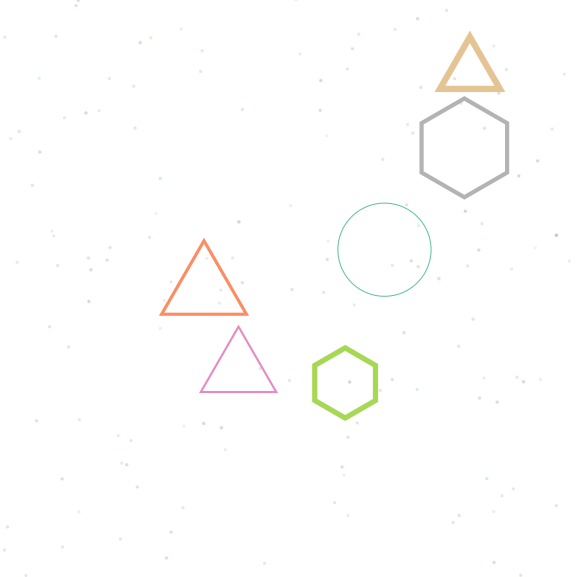[{"shape": "circle", "thickness": 0.5, "radius": 0.4, "center": [0.666, 0.567]}, {"shape": "triangle", "thickness": 1.5, "radius": 0.42, "center": [0.353, 0.497]}, {"shape": "triangle", "thickness": 1, "radius": 0.38, "center": [0.413, 0.358]}, {"shape": "hexagon", "thickness": 2.5, "radius": 0.3, "center": [0.598, 0.336]}, {"shape": "triangle", "thickness": 3, "radius": 0.3, "center": [0.814, 0.875]}, {"shape": "hexagon", "thickness": 2, "radius": 0.43, "center": [0.804, 0.743]}]